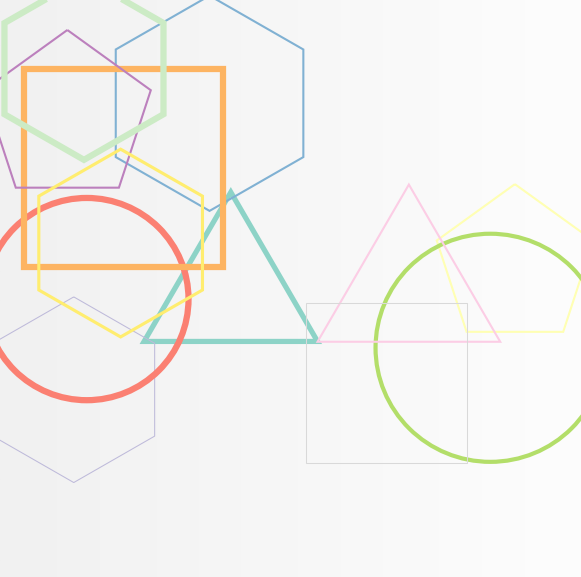[{"shape": "triangle", "thickness": 2.5, "radius": 0.86, "center": [0.397, 0.494]}, {"shape": "pentagon", "thickness": 1, "radius": 0.71, "center": [0.886, 0.539]}, {"shape": "hexagon", "thickness": 0.5, "radius": 0.8, "center": [0.127, 0.324]}, {"shape": "circle", "thickness": 3, "radius": 0.88, "center": [0.149, 0.481]}, {"shape": "hexagon", "thickness": 1, "radius": 0.93, "center": [0.361, 0.82]}, {"shape": "square", "thickness": 3, "radius": 0.85, "center": [0.213, 0.708]}, {"shape": "circle", "thickness": 2, "radius": 0.99, "center": [0.844, 0.397]}, {"shape": "triangle", "thickness": 1, "radius": 0.91, "center": [0.703, 0.498]}, {"shape": "square", "thickness": 0.5, "radius": 0.69, "center": [0.665, 0.336]}, {"shape": "pentagon", "thickness": 1, "radius": 0.75, "center": [0.116, 0.796]}, {"shape": "hexagon", "thickness": 3, "radius": 0.79, "center": [0.144, 0.88]}, {"shape": "hexagon", "thickness": 1.5, "radius": 0.81, "center": [0.208, 0.578]}]